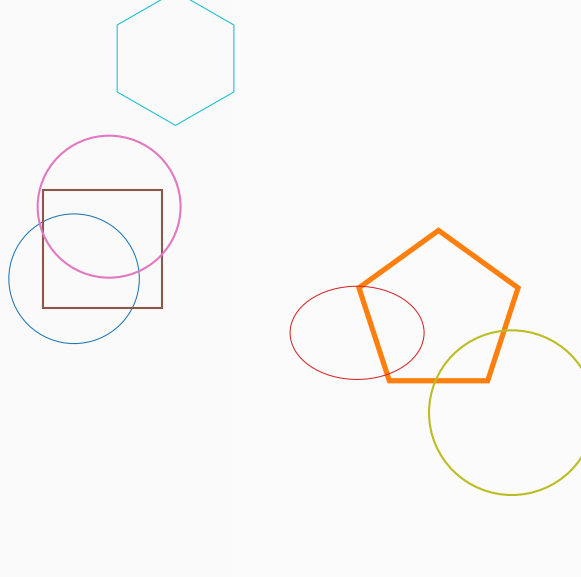[{"shape": "circle", "thickness": 0.5, "radius": 0.56, "center": [0.127, 0.516]}, {"shape": "pentagon", "thickness": 2.5, "radius": 0.72, "center": [0.754, 0.456]}, {"shape": "oval", "thickness": 0.5, "radius": 0.58, "center": [0.614, 0.423]}, {"shape": "square", "thickness": 1, "radius": 0.51, "center": [0.177, 0.568]}, {"shape": "circle", "thickness": 1, "radius": 0.61, "center": [0.188, 0.641]}, {"shape": "circle", "thickness": 1, "radius": 0.71, "center": [0.881, 0.285]}, {"shape": "hexagon", "thickness": 0.5, "radius": 0.58, "center": [0.302, 0.898]}]